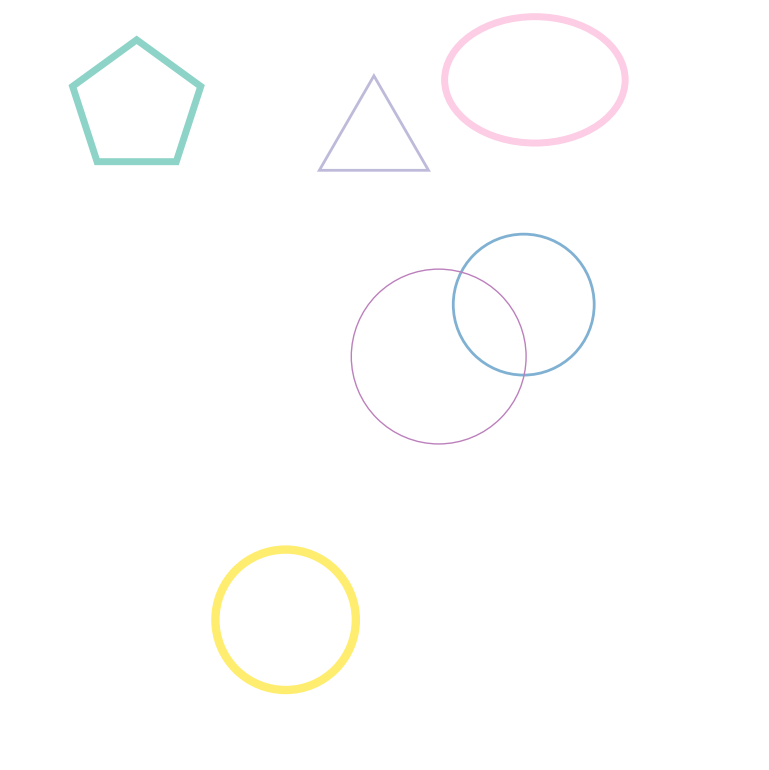[{"shape": "pentagon", "thickness": 2.5, "radius": 0.44, "center": [0.177, 0.861]}, {"shape": "triangle", "thickness": 1, "radius": 0.41, "center": [0.486, 0.82]}, {"shape": "circle", "thickness": 1, "radius": 0.46, "center": [0.68, 0.604]}, {"shape": "oval", "thickness": 2.5, "radius": 0.59, "center": [0.695, 0.896]}, {"shape": "circle", "thickness": 0.5, "radius": 0.57, "center": [0.57, 0.537]}, {"shape": "circle", "thickness": 3, "radius": 0.46, "center": [0.371, 0.195]}]